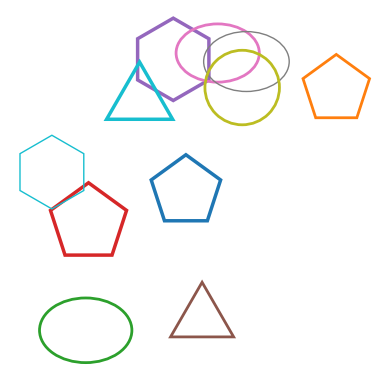[{"shape": "pentagon", "thickness": 2.5, "radius": 0.47, "center": [0.483, 0.503]}, {"shape": "pentagon", "thickness": 2, "radius": 0.45, "center": [0.873, 0.768]}, {"shape": "oval", "thickness": 2, "radius": 0.6, "center": [0.223, 0.142]}, {"shape": "pentagon", "thickness": 2.5, "radius": 0.52, "center": [0.23, 0.421]}, {"shape": "hexagon", "thickness": 2.5, "radius": 0.53, "center": [0.45, 0.846]}, {"shape": "triangle", "thickness": 2, "radius": 0.47, "center": [0.525, 0.172]}, {"shape": "oval", "thickness": 2, "radius": 0.54, "center": [0.565, 0.862]}, {"shape": "oval", "thickness": 1, "radius": 0.56, "center": [0.64, 0.84]}, {"shape": "circle", "thickness": 2, "radius": 0.48, "center": [0.629, 0.773]}, {"shape": "hexagon", "thickness": 1, "radius": 0.48, "center": [0.135, 0.553]}, {"shape": "triangle", "thickness": 2.5, "radius": 0.5, "center": [0.363, 0.74]}]